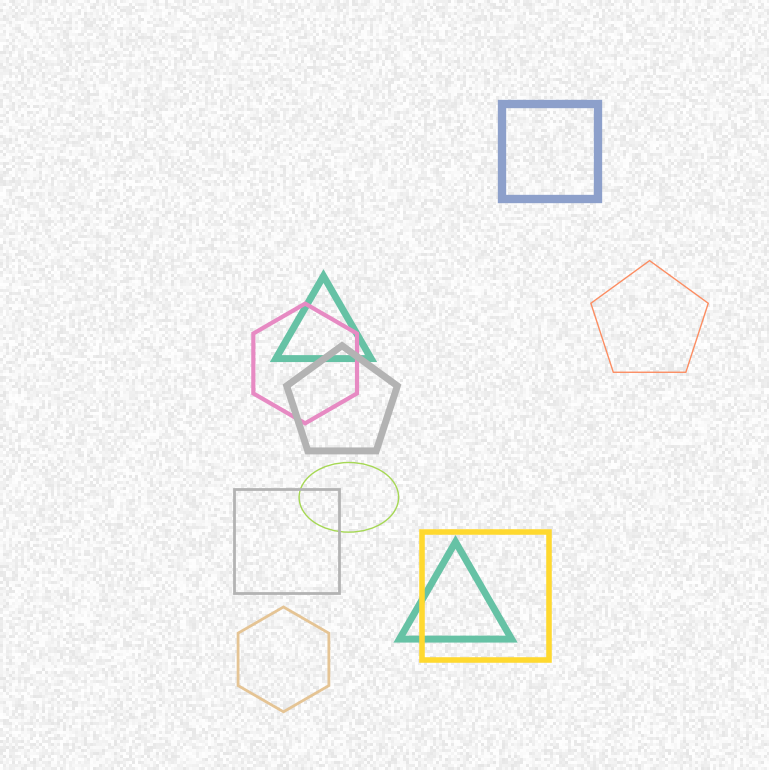[{"shape": "triangle", "thickness": 2.5, "radius": 0.36, "center": [0.42, 0.57]}, {"shape": "triangle", "thickness": 2.5, "radius": 0.42, "center": [0.592, 0.212]}, {"shape": "pentagon", "thickness": 0.5, "radius": 0.4, "center": [0.844, 0.581]}, {"shape": "square", "thickness": 3, "radius": 0.31, "center": [0.714, 0.803]}, {"shape": "hexagon", "thickness": 1.5, "radius": 0.39, "center": [0.396, 0.528]}, {"shape": "oval", "thickness": 0.5, "radius": 0.32, "center": [0.453, 0.354]}, {"shape": "square", "thickness": 2, "radius": 0.41, "center": [0.63, 0.225]}, {"shape": "hexagon", "thickness": 1, "radius": 0.34, "center": [0.368, 0.144]}, {"shape": "pentagon", "thickness": 2.5, "radius": 0.38, "center": [0.444, 0.476]}, {"shape": "square", "thickness": 1, "radius": 0.34, "center": [0.372, 0.297]}]